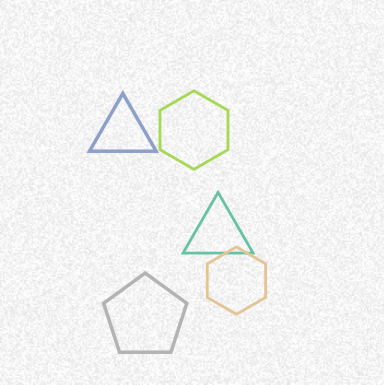[{"shape": "triangle", "thickness": 2, "radius": 0.53, "center": [0.566, 0.395]}, {"shape": "triangle", "thickness": 2.5, "radius": 0.5, "center": [0.319, 0.657]}, {"shape": "hexagon", "thickness": 2, "radius": 0.51, "center": [0.504, 0.662]}, {"shape": "hexagon", "thickness": 2, "radius": 0.44, "center": [0.614, 0.271]}, {"shape": "pentagon", "thickness": 2.5, "radius": 0.57, "center": [0.377, 0.177]}]